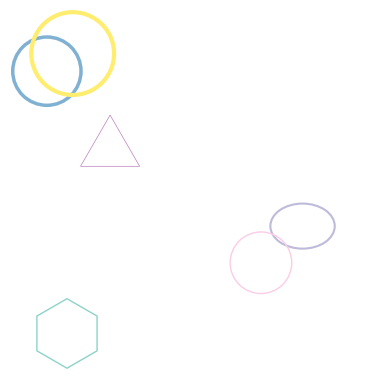[{"shape": "hexagon", "thickness": 1, "radius": 0.45, "center": [0.174, 0.134]}, {"shape": "oval", "thickness": 1.5, "radius": 0.42, "center": [0.786, 0.413]}, {"shape": "circle", "thickness": 2.5, "radius": 0.44, "center": [0.122, 0.815]}, {"shape": "circle", "thickness": 1, "radius": 0.4, "center": [0.678, 0.318]}, {"shape": "triangle", "thickness": 0.5, "radius": 0.44, "center": [0.286, 0.612]}, {"shape": "circle", "thickness": 3, "radius": 0.54, "center": [0.189, 0.861]}]